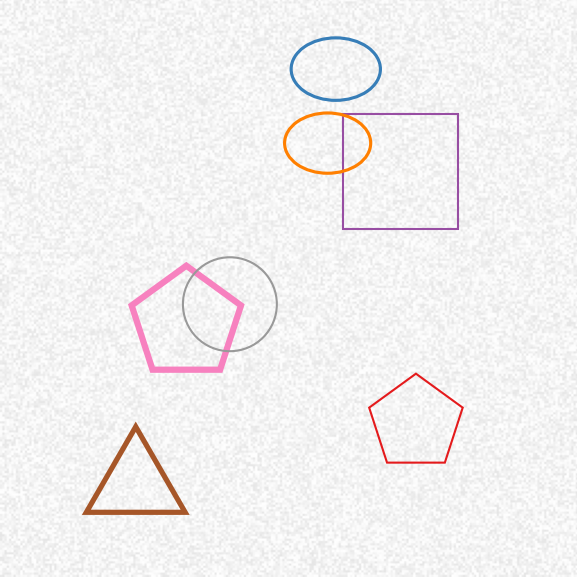[{"shape": "pentagon", "thickness": 1, "radius": 0.43, "center": [0.72, 0.267]}, {"shape": "oval", "thickness": 1.5, "radius": 0.39, "center": [0.581, 0.879]}, {"shape": "square", "thickness": 1, "radius": 0.5, "center": [0.694, 0.703]}, {"shape": "oval", "thickness": 1.5, "radius": 0.37, "center": [0.567, 0.751]}, {"shape": "triangle", "thickness": 2.5, "radius": 0.49, "center": [0.235, 0.161]}, {"shape": "pentagon", "thickness": 3, "radius": 0.5, "center": [0.323, 0.439]}, {"shape": "circle", "thickness": 1, "radius": 0.41, "center": [0.398, 0.472]}]